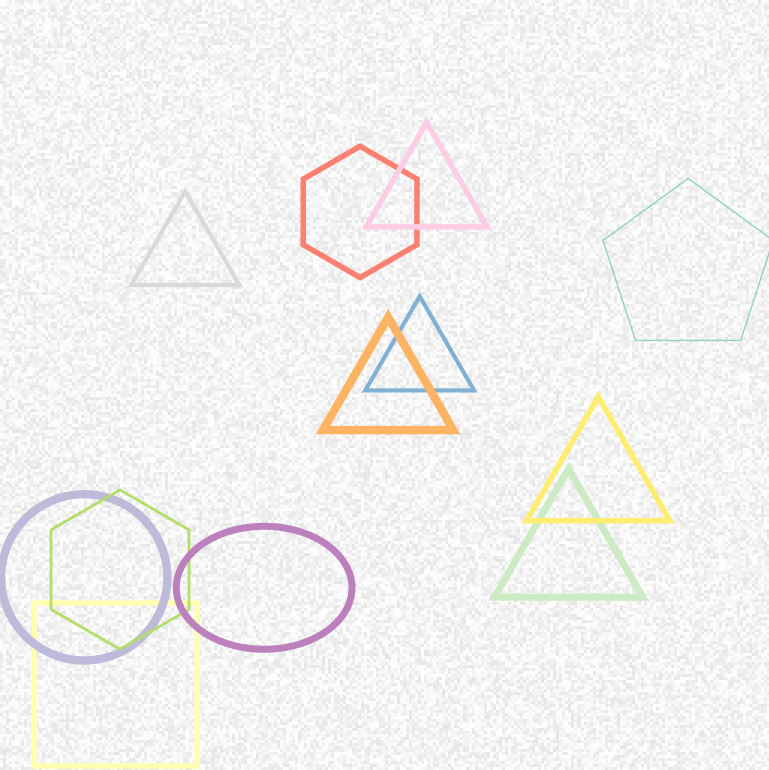[{"shape": "pentagon", "thickness": 0.5, "radius": 0.58, "center": [0.894, 0.652]}, {"shape": "square", "thickness": 2, "radius": 0.53, "center": [0.15, 0.111]}, {"shape": "circle", "thickness": 3, "radius": 0.54, "center": [0.109, 0.25]}, {"shape": "hexagon", "thickness": 2, "radius": 0.43, "center": [0.468, 0.725]}, {"shape": "triangle", "thickness": 1.5, "radius": 0.41, "center": [0.545, 0.534]}, {"shape": "triangle", "thickness": 3, "radius": 0.49, "center": [0.504, 0.49]}, {"shape": "hexagon", "thickness": 1, "radius": 0.52, "center": [0.156, 0.26]}, {"shape": "triangle", "thickness": 2, "radius": 0.45, "center": [0.554, 0.751]}, {"shape": "triangle", "thickness": 1.5, "radius": 0.41, "center": [0.241, 0.67]}, {"shape": "oval", "thickness": 2.5, "radius": 0.57, "center": [0.343, 0.237]}, {"shape": "triangle", "thickness": 2.5, "radius": 0.56, "center": [0.738, 0.28]}, {"shape": "triangle", "thickness": 2, "radius": 0.54, "center": [0.777, 0.377]}]